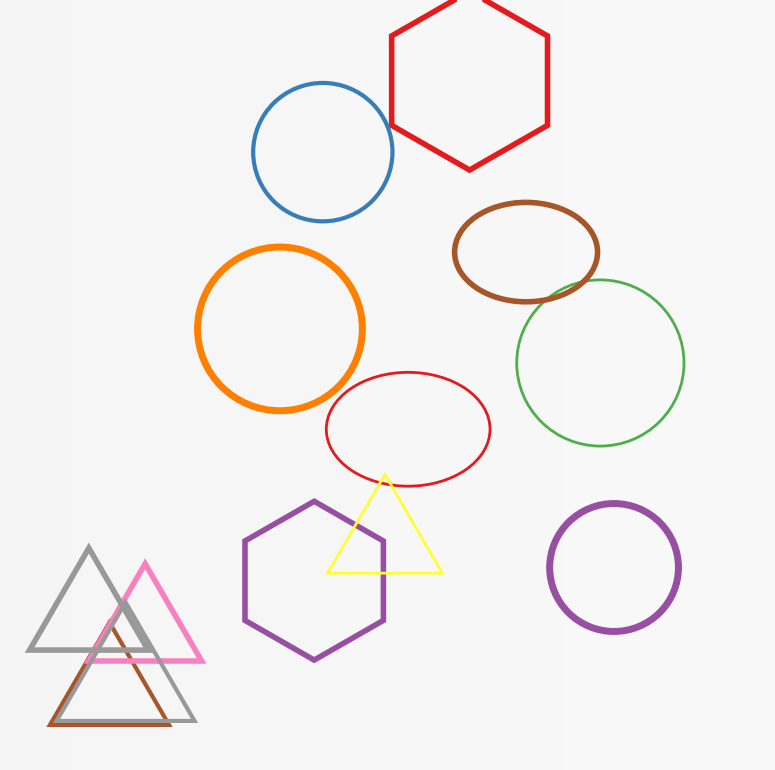[{"shape": "oval", "thickness": 1, "radius": 0.53, "center": [0.527, 0.443]}, {"shape": "hexagon", "thickness": 2, "radius": 0.58, "center": [0.606, 0.895]}, {"shape": "circle", "thickness": 1.5, "radius": 0.45, "center": [0.417, 0.802]}, {"shape": "circle", "thickness": 1, "radius": 0.54, "center": [0.775, 0.529]}, {"shape": "hexagon", "thickness": 2, "radius": 0.52, "center": [0.405, 0.246]}, {"shape": "circle", "thickness": 2.5, "radius": 0.42, "center": [0.792, 0.263]}, {"shape": "circle", "thickness": 2.5, "radius": 0.53, "center": [0.361, 0.573]}, {"shape": "triangle", "thickness": 1, "radius": 0.43, "center": [0.497, 0.298]}, {"shape": "oval", "thickness": 2, "radius": 0.46, "center": [0.679, 0.673]}, {"shape": "triangle", "thickness": 1.5, "radius": 0.44, "center": [0.141, 0.103]}, {"shape": "triangle", "thickness": 2, "radius": 0.42, "center": [0.187, 0.184]}, {"shape": "triangle", "thickness": 1.5, "radius": 0.51, "center": [0.162, 0.115]}, {"shape": "triangle", "thickness": 2, "radius": 0.44, "center": [0.115, 0.2]}]